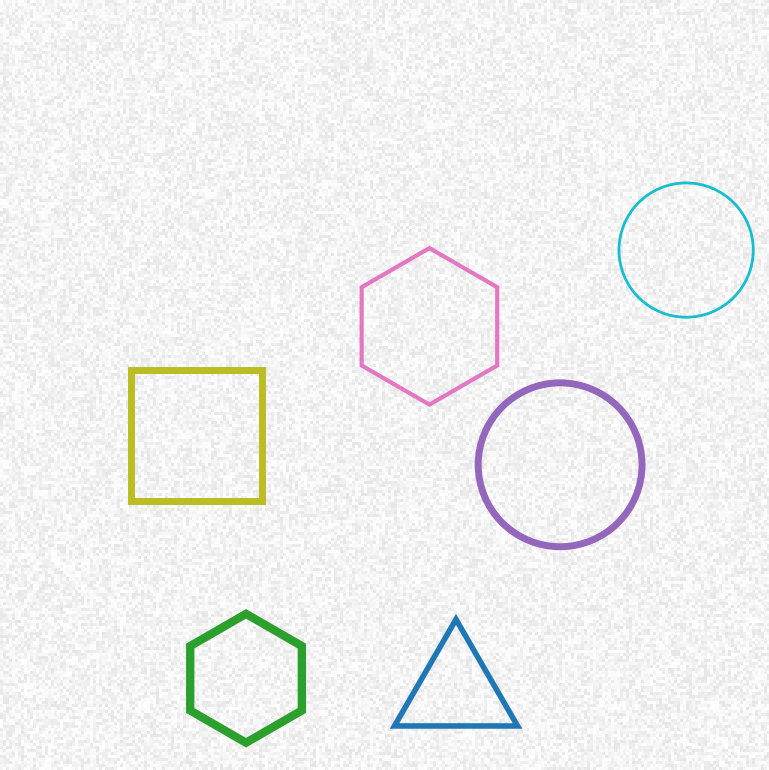[{"shape": "triangle", "thickness": 2, "radius": 0.46, "center": [0.592, 0.103]}, {"shape": "hexagon", "thickness": 3, "radius": 0.42, "center": [0.32, 0.119]}, {"shape": "circle", "thickness": 2.5, "radius": 0.53, "center": [0.727, 0.396]}, {"shape": "hexagon", "thickness": 1.5, "radius": 0.51, "center": [0.558, 0.576]}, {"shape": "square", "thickness": 2.5, "radius": 0.43, "center": [0.255, 0.435]}, {"shape": "circle", "thickness": 1, "radius": 0.44, "center": [0.891, 0.675]}]